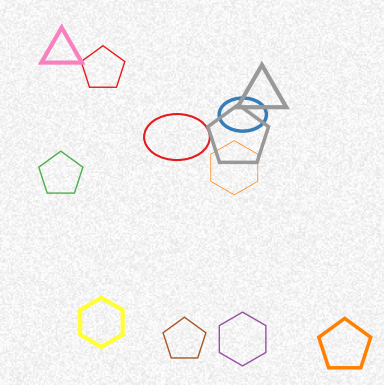[{"shape": "pentagon", "thickness": 1, "radius": 0.3, "center": [0.268, 0.822]}, {"shape": "oval", "thickness": 1.5, "radius": 0.43, "center": [0.46, 0.644]}, {"shape": "oval", "thickness": 2.5, "radius": 0.31, "center": [0.631, 0.702]}, {"shape": "pentagon", "thickness": 1, "radius": 0.3, "center": [0.158, 0.547]}, {"shape": "hexagon", "thickness": 1, "radius": 0.35, "center": [0.63, 0.119]}, {"shape": "pentagon", "thickness": 2.5, "radius": 0.35, "center": [0.895, 0.102]}, {"shape": "hexagon", "thickness": 0.5, "radius": 0.35, "center": [0.609, 0.564]}, {"shape": "hexagon", "thickness": 3, "radius": 0.32, "center": [0.263, 0.163]}, {"shape": "pentagon", "thickness": 1, "radius": 0.29, "center": [0.479, 0.118]}, {"shape": "triangle", "thickness": 3, "radius": 0.3, "center": [0.16, 0.868]}, {"shape": "pentagon", "thickness": 2.5, "radius": 0.41, "center": [0.619, 0.645]}, {"shape": "triangle", "thickness": 3, "radius": 0.37, "center": [0.68, 0.758]}]